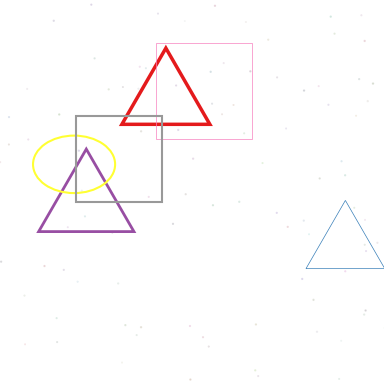[{"shape": "triangle", "thickness": 2.5, "radius": 0.66, "center": [0.431, 0.743]}, {"shape": "triangle", "thickness": 0.5, "radius": 0.59, "center": [0.897, 0.361]}, {"shape": "triangle", "thickness": 2, "radius": 0.71, "center": [0.224, 0.47]}, {"shape": "oval", "thickness": 1.5, "radius": 0.53, "center": [0.192, 0.573]}, {"shape": "square", "thickness": 0.5, "radius": 0.62, "center": [0.529, 0.764]}, {"shape": "square", "thickness": 1.5, "radius": 0.56, "center": [0.31, 0.587]}]